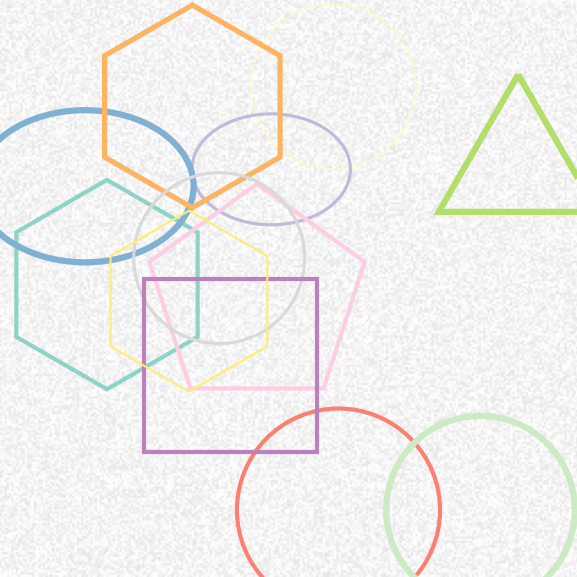[{"shape": "hexagon", "thickness": 2, "radius": 0.91, "center": [0.185, 0.506]}, {"shape": "circle", "thickness": 0.5, "radius": 0.71, "center": [0.577, 0.849]}, {"shape": "oval", "thickness": 1.5, "radius": 0.69, "center": [0.47, 0.706]}, {"shape": "circle", "thickness": 2, "radius": 0.88, "center": [0.586, 0.116]}, {"shape": "oval", "thickness": 3, "radius": 0.94, "center": [0.147, 0.677]}, {"shape": "hexagon", "thickness": 2.5, "radius": 0.88, "center": [0.333, 0.815]}, {"shape": "triangle", "thickness": 3, "radius": 0.79, "center": [0.897, 0.712]}, {"shape": "pentagon", "thickness": 2, "radius": 0.98, "center": [0.445, 0.485]}, {"shape": "circle", "thickness": 1.5, "radius": 0.74, "center": [0.38, 0.552]}, {"shape": "square", "thickness": 2, "radius": 0.75, "center": [0.399, 0.366]}, {"shape": "circle", "thickness": 3, "radius": 0.82, "center": [0.832, 0.116]}, {"shape": "hexagon", "thickness": 1, "radius": 0.78, "center": [0.327, 0.478]}]